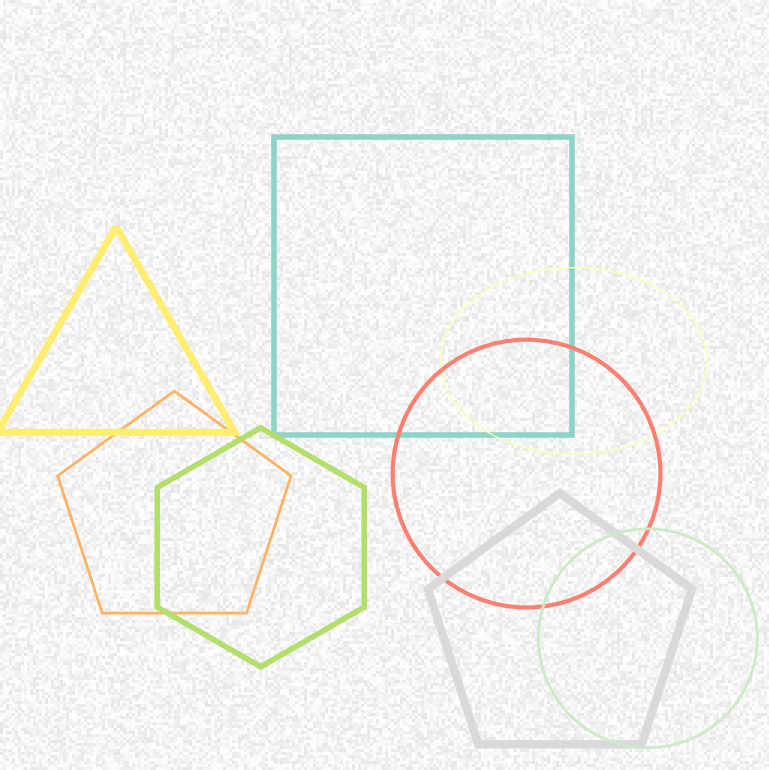[{"shape": "square", "thickness": 2, "radius": 0.97, "center": [0.549, 0.629]}, {"shape": "oval", "thickness": 0.5, "radius": 0.87, "center": [0.745, 0.531]}, {"shape": "circle", "thickness": 1.5, "radius": 0.87, "center": [0.684, 0.385]}, {"shape": "pentagon", "thickness": 1, "radius": 0.8, "center": [0.226, 0.333]}, {"shape": "hexagon", "thickness": 2, "radius": 0.78, "center": [0.339, 0.289]}, {"shape": "pentagon", "thickness": 3, "radius": 0.9, "center": [0.727, 0.179]}, {"shape": "circle", "thickness": 1, "radius": 0.71, "center": [0.841, 0.171]}, {"shape": "triangle", "thickness": 2.5, "radius": 0.89, "center": [0.151, 0.528]}]